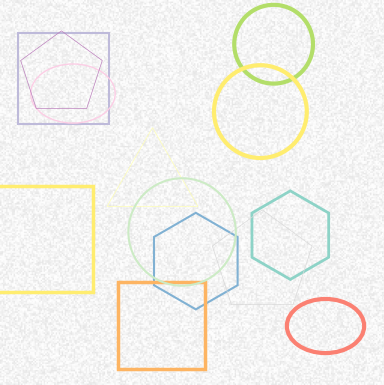[{"shape": "hexagon", "thickness": 2, "radius": 0.58, "center": [0.754, 0.389]}, {"shape": "triangle", "thickness": 0.5, "radius": 0.68, "center": [0.396, 0.532]}, {"shape": "square", "thickness": 1.5, "radius": 0.59, "center": [0.165, 0.796]}, {"shape": "oval", "thickness": 3, "radius": 0.5, "center": [0.845, 0.153]}, {"shape": "hexagon", "thickness": 1.5, "radius": 0.63, "center": [0.509, 0.322]}, {"shape": "square", "thickness": 2.5, "radius": 0.56, "center": [0.42, 0.156]}, {"shape": "circle", "thickness": 3, "radius": 0.51, "center": [0.711, 0.885]}, {"shape": "oval", "thickness": 1, "radius": 0.55, "center": [0.189, 0.757]}, {"shape": "pentagon", "thickness": 0.5, "radius": 0.68, "center": [0.681, 0.319]}, {"shape": "pentagon", "thickness": 0.5, "radius": 0.56, "center": [0.16, 0.808]}, {"shape": "circle", "thickness": 1.5, "radius": 0.7, "center": [0.473, 0.397]}, {"shape": "circle", "thickness": 3, "radius": 0.6, "center": [0.676, 0.71]}, {"shape": "square", "thickness": 2.5, "radius": 0.69, "center": [0.103, 0.38]}]